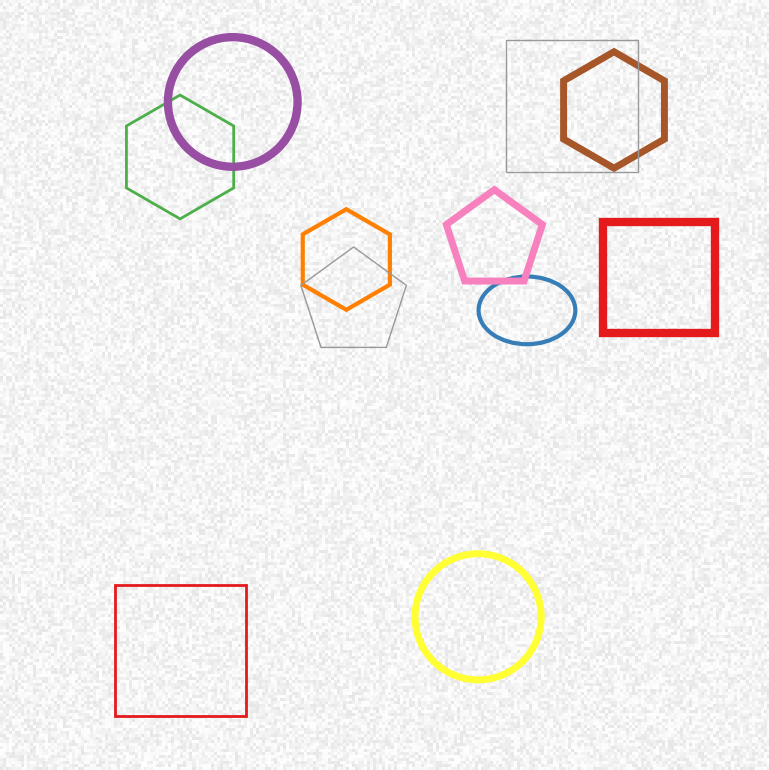[{"shape": "square", "thickness": 3, "radius": 0.36, "center": [0.856, 0.64]}, {"shape": "square", "thickness": 1, "radius": 0.42, "center": [0.235, 0.155]}, {"shape": "oval", "thickness": 1.5, "radius": 0.31, "center": [0.684, 0.597]}, {"shape": "hexagon", "thickness": 1, "radius": 0.4, "center": [0.234, 0.796]}, {"shape": "circle", "thickness": 3, "radius": 0.42, "center": [0.302, 0.868]}, {"shape": "hexagon", "thickness": 1.5, "radius": 0.33, "center": [0.45, 0.663]}, {"shape": "circle", "thickness": 2.5, "radius": 0.41, "center": [0.621, 0.199]}, {"shape": "hexagon", "thickness": 2.5, "radius": 0.38, "center": [0.797, 0.857]}, {"shape": "pentagon", "thickness": 2.5, "radius": 0.33, "center": [0.642, 0.688]}, {"shape": "pentagon", "thickness": 0.5, "radius": 0.36, "center": [0.459, 0.607]}, {"shape": "square", "thickness": 0.5, "radius": 0.43, "center": [0.742, 0.862]}]